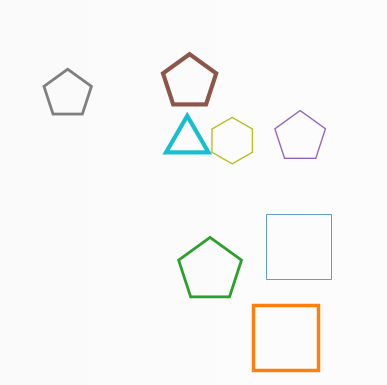[{"shape": "square", "thickness": 0.5, "radius": 0.42, "center": [0.77, 0.359]}, {"shape": "square", "thickness": 2.5, "radius": 0.42, "center": [0.737, 0.123]}, {"shape": "pentagon", "thickness": 2, "radius": 0.43, "center": [0.542, 0.298]}, {"shape": "pentagon", "thickness": 1, "radius": 0.34, "center": [0.775, 0.644]}, {"shape": "pentagon", "thickness": 3, "radius": 0.36, "center": [0.489, 0.787]}, {"shape": "pentagon", "thickness": 2, "radius": 0.32, "center": [0.175, 0.756]}, {"shape": "hexagon", "thickness": 1, "radius": 0.3, "center": [0.599, 0.635]}, {"shape": "triangle", "thickness": 3, "radius": 0.32, "center": [0.483, 0.636]}]